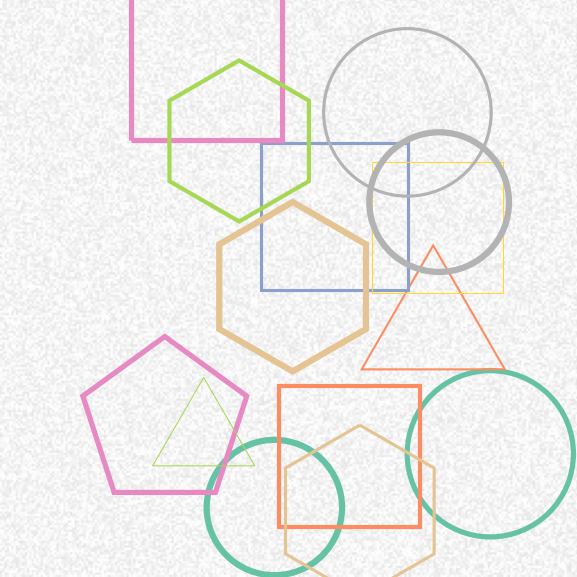[{"shape": "circle", "thickness": 3, "radius": 0.59, "center": [0.475, 0.12]}, {"shape": "circle", "thickness": 2.5, "radius": 0.72, "center": [0.849, 0.213]}, {"shape": "triangle", "thickness": 1, "radius": 0.72, "center": [0.75, 0.431]}, {"shape": "square", "thickness": 2, "radius": 0.61, "center": [0.605, 0.208]}, {"shape": "square", "thickness": 1.5, "radius": 0.64, "center": [0.58, 0.624]}, {"shape": "pentagon", "thickness": 2.5, "radius": 0.75, "center": [0.285, 0.267]}, {"shape": "square", "thickness": 2.5, "radius": 0.65, "center": [0.357, 0.887]}, {"shape": "hexagon", "thickness": 2, "radius": 0.7, "center": [0.414, 0.755]}, {"shape": "triangle", "thickness": 0.5, "radius": 0.51, "center": [0.353, 0.244]}, {"shape": "square", "thickness": 0.5, "radius": 0.57, "center": [0.757, 0.605]}, {"shape": "hexagon", "thickness": 1.5, "radius": 0.74, "center": [0.623, 0.114]}, {"shape": "hexagon", "thickness": 3, "radius": 0.73, "center": [0.507, 0.503]}, {"shape": "circle", "thickness": 1.5, "radius": 0.73, "center": [0.705, 0.805]}, {"shape": "circle", "thickness": 3, "radius": 0.6, "center": [0.76, 0.649]}]